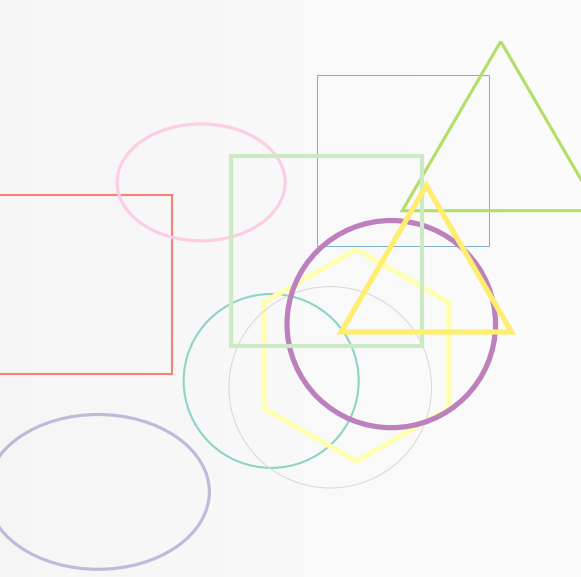[{"shape": "circle", "thickness": 1, "radius": 0.75, "center": [0.467, 0.339]}, {"shape": "hexagon", "thickness": 2.5, "radius": 0.92, "center": [0.613, 0.384]}, {"shape": "oval", "thickness": 1.5, "radius": 0.96, "center": [0.169, 0.147]}, {"shape": "square", "thickness": 1, "radius": 0.77, "center": [0.141, 0.506]}, {"shape": "square", "thickness": 0.5, "radius": 0.74, "center": [0.693, 0.721]}, {"shape": "triangle", "thickness": 1.5, "radius": 0.98, "center": [0.861, 0.732]}, {"shape": "oval", "thickness": 1.5, "radius": 0.72, "center": [0.346, 0.683]}, {"shape": "circle", "thickness": 0.5, "radius": 0.87, "center": [0.568, 0.328]}, {"shape": "circle", "thickness": 2.5, "radius": 0.9, "center": [0.673, 0.438]}, {"shape": "square", "thickness": 2, "radius": 0.82, "center": [0.562, 0.564]}, {"shape": "triangle", "thickness": 2.5, "radius": 0.85, "center": [0.733, 0.509]}]